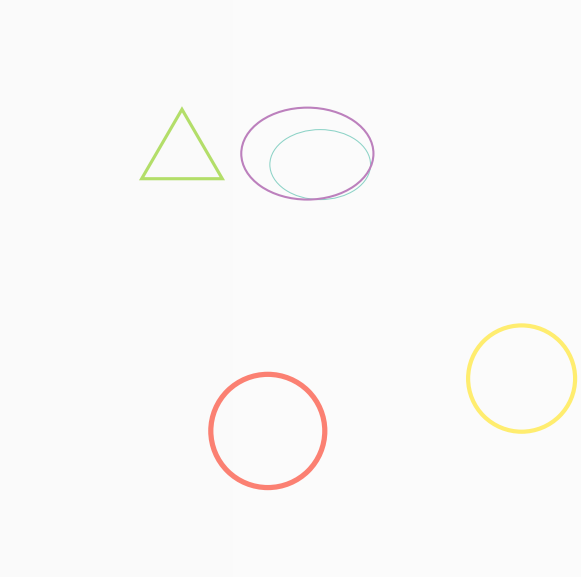[{"shape": "oval", "thickness": 0.5, "radius": 0.43, "center": [0.551, 0.714]}, {"shape": "circle", "thickness": 2.5, "radius": 0.49, "center": [0.461, 0.253]}, {"shape": "triangle", "thickness": 1.5, "radius": 0.4, "center": [0.313, 0.73]}, {"shape": "oval", "thickness": 1, "radius": 0.57, "center": [0.529, 0.733]}, {"shape": "circle", "thickness": 2, "radius": 0.46, "center": [0.897, 0.344]}]